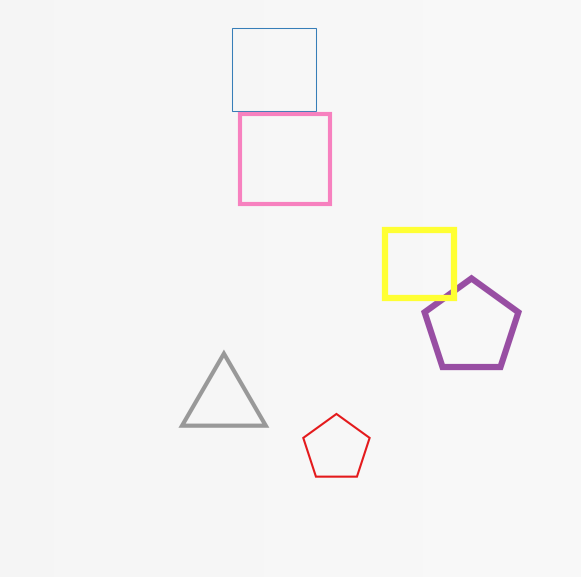[{"shape": "pentagon", "thickness": 1, "radius": 0.3, "center": [0.579, 0.222]}, {"shape": "square", "thickness": 0.5, "radius": 0.36, "center": [0.471, 0.878]}, {"shape": "pentagon", "thickness": 3, "radius": 0.42, "center": [0.811, 0.432]}, {"shape": "square", "thickness": 3, "radius": 0.3, "center": [0.722, 0.542]}, {"shape": "square", "thickness": 2, "radius": 0.39, "center": [0.49, 0.723]}, {"shape": "triangle", "thickness": 2, "radius": 0.42, "center": [0.385, 0.304]}]